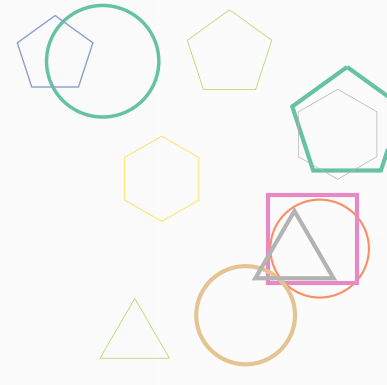[{"shape": "circle", "thickness": 2.5, "radius": 0.72, "center": [0.265, 0.841]}, {"shape": "pentagon", "thickness": 3, "radius": 0.74, "center": [0.896, 0.677]}, {"shape": "circle", "thickness": 1.5, "radius": 0.64, "center": [0.825, 0.354]}, {"shape": "pentagon", "thickness": 1, "radius": 0.51, "center": [0.142, 0.857]}, {"shape": "square", "thickness": 3, "radius": 0.57, "center": [0.806, 0.38]}, {"shape": "pentagon", "thickness": 0.5, "radius": 0.57, "center": [0.592, 0.86]}, {"shape": "triangle", "thickness": 0.5, "radius": 0.52, "center": [0.348, 0.121]}, {"shape": "hexagon", "thickness": 0.5, "radius": 0.55, "center": [0.418, 0.536]}, {"shape": "circle", "thickness": 3, "radius": 0.64, "center": [0.634, 0.181]}, {"shape": "hexagon", "thickness": 0.5, "radius": 0.58, "center": [0.871, 0.651]}, {"shape": "triangle", "thickness": 3, "radius": 0.58, "center": [0.76, 0.335]}]